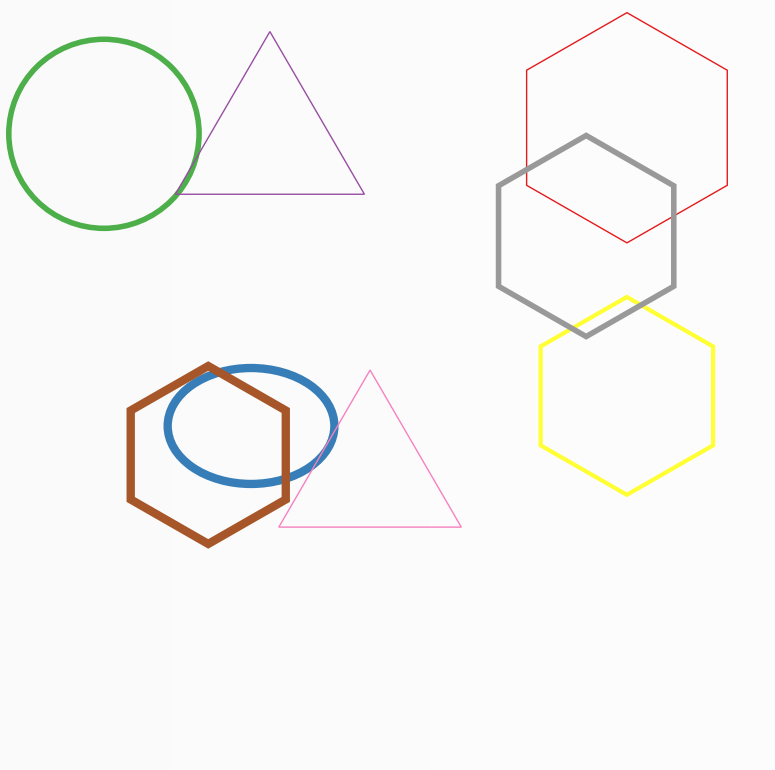[{"shape": "hexagon", "thickness": 0.5, "radius": 0.75, "center": [0.809, 0.834]}, {"shape": "oval", "thickness": 3, "radius": 0.54, "center": [0.324, 0.447]}, {"shape": "circle", "thickness": 2, "radius": 0.61, "center": [0.134, 0.826]}, {"shape": "triangle", "thickness": 0.5, "radius": 0.7, "center": [0.348, 0.818]}, {"shape": "hexagon", "thickness": 1.5, "radius": 0.64, "center": [0.809, 0.486]}, {"shape": "hexagon", "thickness": 3, "radius": 0.58, "center": [0.269, 0.409]}, {"shape": "triangle", "thickness": 0.5, "radius": 0.68, "center": [0.478, 0.383]}, {"shape": "hexagon", "thickness": 2, "radius": 0.65, "center": [0.756, 0.693]}]